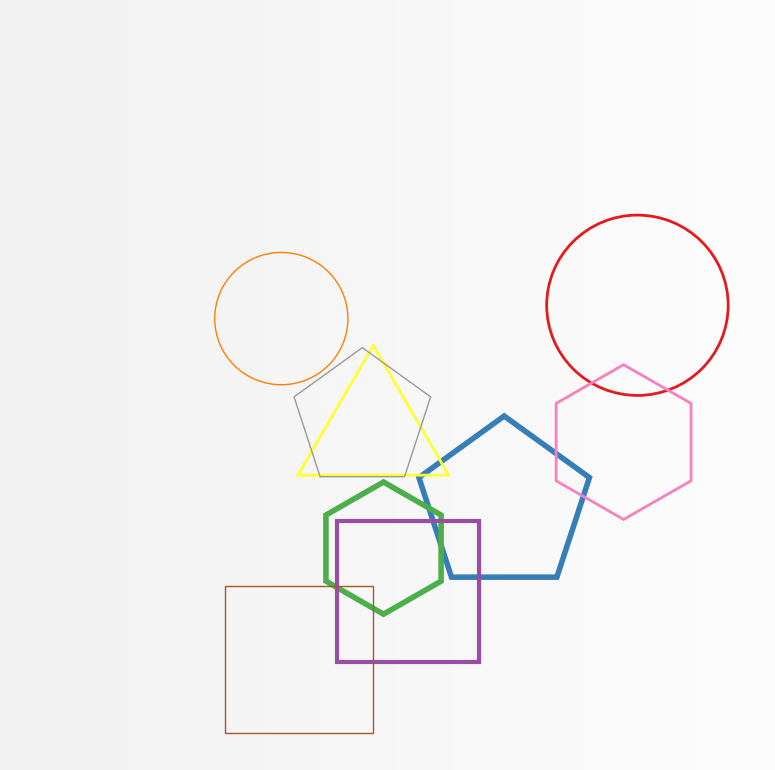[{"shape": "circle", "thickness": 1, "radius": 0.59, "center": [0.822, 0.604]}, {"shape": "pentagon", "thickness": 2, "radius": 0.58, "center": [0.651, 0.344]}, {"shape": "hexagon", "thickness": 2, "radius": 0.43, "center": [0.495, 0.288]}, {"shape": "square", "thickness": 1.5, "radius": 0.46, "center": [0.526, 0.232]}, {"shape": "circle", "thickness": 0.5, "radius": 0.43, "center": [0.363, 0.586]}, {"shape": "triangle", "thickness": 1, "radius": 0.56, "center": [0.482, 0.439]}, {"shape": "square", "thickness": 0.5, "radius": 0.48, "center": [0.386, 0.144]}, {"shape": "hexagon", "thickness": 1, "radius": 0.5, "center": [0.805, 0.426]}, {"shape": "pentagon", "thickness": 0.5, "radius": 0.46, "center": [0.468, 0.456]}]